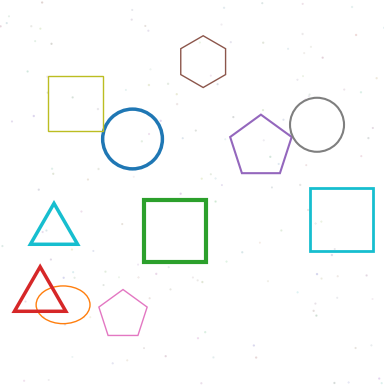[{"shape": "circle", "thickness": 2.5, "radius": 0.39, "center": [0.344, 0.639]}, {"shape": "oval", "thickness": 1, "radius": 0.35, "center": [0.164, 0.208]}, {"shape": "square", "thickness": 3, "radius": 0.4, "center": [0.454, 0.4]}, {"shape": "triangle", "thickness": 2.5, "radius": 0.39, "center": [0.104, 0.23]}, {"shape": "pentagon", "thickness": 1.5, "radius": 0.42, "center": [0.678, 0.618]}, {"shape": "hexagon", "thickness": 1, "radius": 0.34, "center": [0.528, 0.84]}, {"shape": "pentagon", "thickness": 1, "radius": 0.33, "center": [0.319, 0.182]}, {"shape": "circle", "thickness": 1.5, "radius": 0.35, "center": [0.823, 0.676]}, {"shape": "square", "thickness": 1, "radius": 0.36, "center": [0.196, 0.731]}, {"shape": "square", "thickness": 2, "radius": 0.41, "center": [0.887, 0.429]}, {"shape": "triangle", "thickness": 2.5, "radius": 0.35, "center": [0.14, 0.401]}]